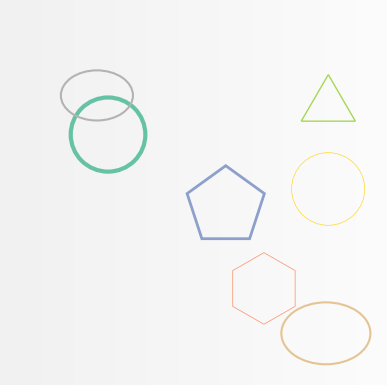[{"shape": "circle", "thickness": 3, "radius": 0.48, "center": [0.279, 0.651]}, {"shape": "hexagon", "thickness": 0.5, "radius": 0.46, "center": [0.681, 0.251]}, {"shape": "pentagon", "thickness": 2, "radius": 0.52, "center": [0.583, 0.465]}, {"shape": "triangle", "thickness": 1, "radius": 0.4, "center": [0.847, 0.726]}, {"shape": "circle", "thickness": 0.5, "radius": 0.47, "center": [0.847, 0.509]}, {"shape": "oval", "thickness": 1.5, "radius": 0.57, "center": [0.841, 0.134]}, {"shape": "oval", "thickness": 1.5, "radius": 0.47, "center": [0.25, 0.752]}]